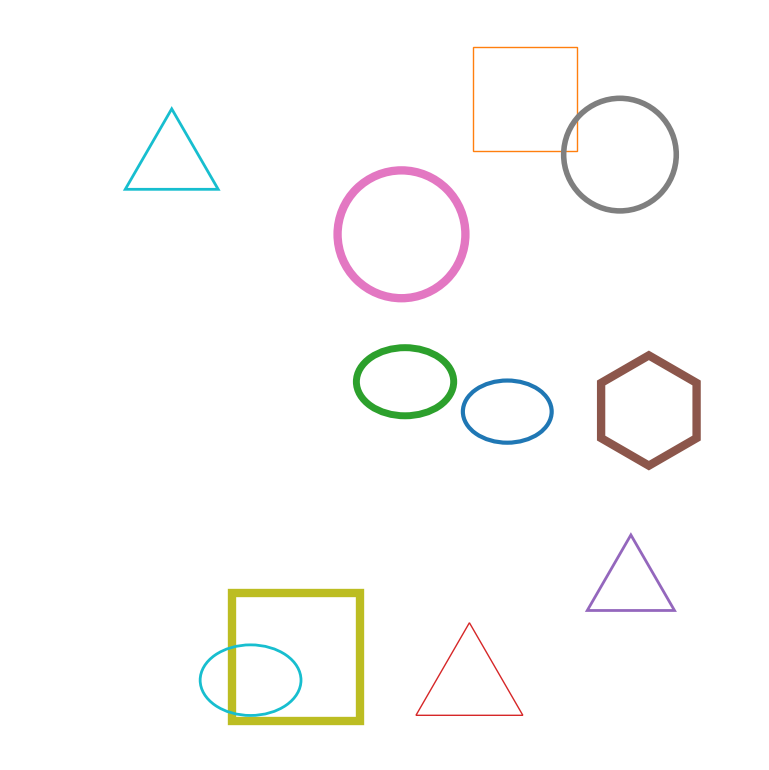[{"shape": "oval", "thickness": 1.5, "radius": 0.29, "center": [0.659, 0.465]}, {"shape": "square", "thickness": 0.5, "radius": 0.34, "center": [0.681, 0.872]}, {"shape": "oval", "thickness": 2.5, "radius": 0.32, "center": [0.526, 0.504]}, {"shape": "triangle", "thickness": 0.5, "radius": 0.4, "center": [0.61, 0.111]}, {"shape": "triangle", "thickness": 1, "radius": 0.33, "center": [0.819, 0.24]}, {"shape": "hexagon", "thickness": 3, "radius": 0.36, "center": [0.843, 0.467]}, {"shape": "circle", "thickness": 3, "radius": 0.42, "center": [0.521, 0.696]}, {"shape": "circle", "thickness": 2, "radius": 0.37, "center": [0.805, 0.799]}, {"shape": "square", "thickness": 3, "radius": 0.42, "center": [0.384, 0.147]}, {"shape": "oval", "thickness": 1, "radius": 0.33, "center": [0.325, 0.117]}, {"shape": "triangle", "thickness": 1, "radius": 0.35, "center": [0.223, 0.789]}]